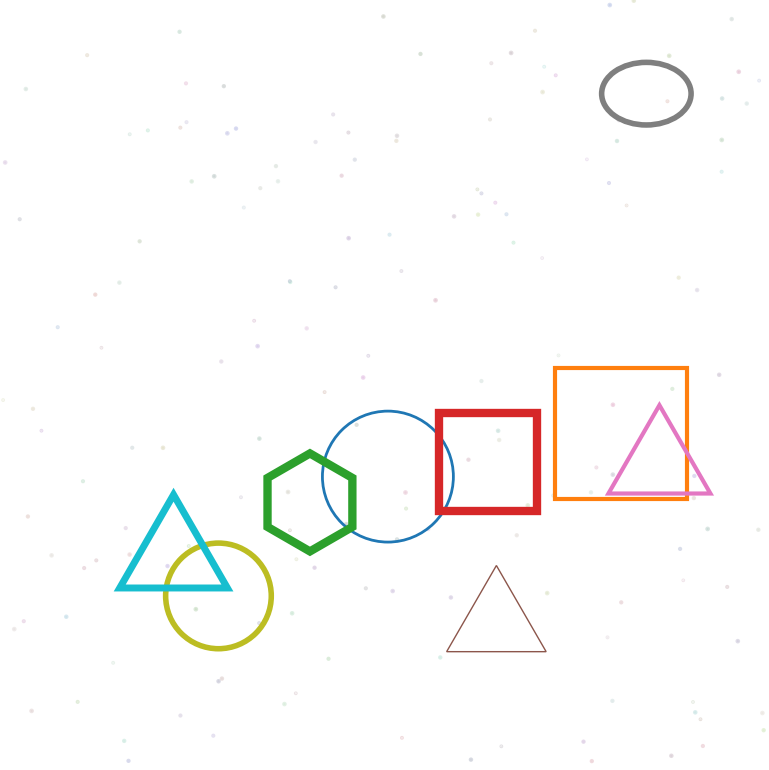[{"shape": "circle", "thickness": 1, "radius": 0.43, "center": [0.504, 0.381]}, {"shape": "square", "thickness": 1.5, "radius": 0.43, "center": [0.806, 0.437]}, {"shape": "hexagon", "thickness": 3, "radius": 0.32, "center": [0.403, 0.348]}, {"shape": "square", "thickness": 3, "radius": 0.32, "center": [0.634, 0.4]}, {"shape": "triangle", "thickness": 0.5, "radius": 0.37, "center": [0.645, 0.191]}, {"shape": "triangle", "thickness": 1.5, "radius": 0.38, "center": [0.856, 0.397]}, {"shape": "oval", "thickness": 2, "radius": 0.29, "center": [0.839, 0.878]}, {"shape": "circle", "thickness": 2, "radius": 0.34, "center": [0.284, 0.226]}, {"shape": "triangle", "thickness": 2.5, "radius": 0.4, "center": [0.225, 0.277]}]